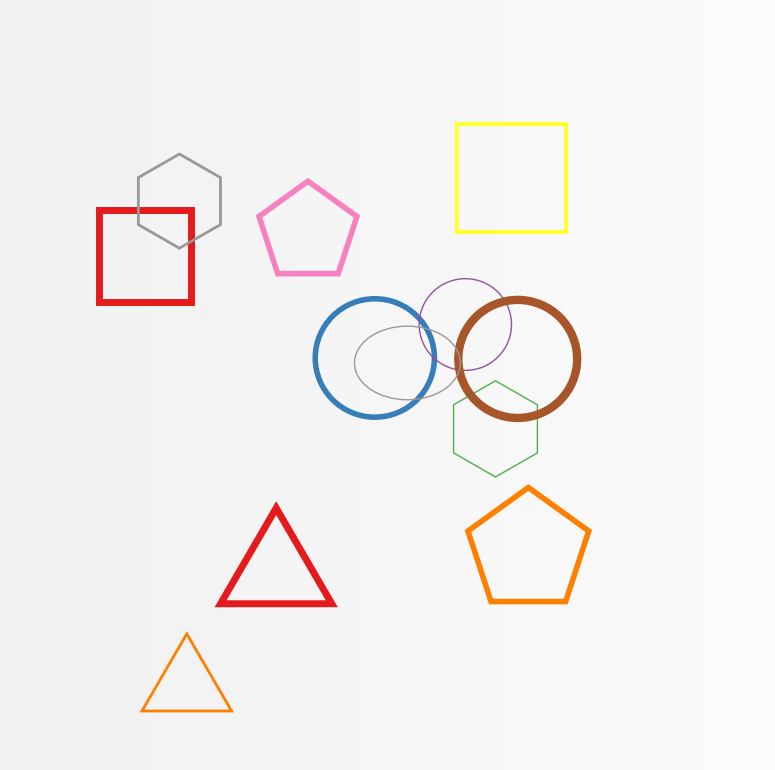[{"shape": "square", "thickness": 2.5, "radius": 0.3, "center": [0.187, 0.668]}, {"shape": "triangle", "thickness": 2.5, "radius": 0.41, "center": [0.356, 0.257]}, {"shape": "circle", "thickness": 2, "radius": 0.38, "center": [0.484, 0.535]}, {"shape": "hexagon", "thickness": 0.5, "radius": 0.31, "center": [0.639, 0.443]}, {"shape": "circle", "thickness": 0.5, "radius": 0.3, "center": [0.6, 0.579]}, {"shape": "pentagon", "thickness": 2, "radius": 0.41, "center": [0.682, 0.285]}, {"shape": "triangle", "thickness": 1, "radius": 0.33, "center": [0.241, 0.11]}, {"shape": "square", "thickness": 1.5, "radius": 0.35, "center": [0.66, 0.769]}, {"shape": "circle", "thickness": 3, "radius": 0.38, "center": [0.668, 0.534]}, {"shape": "pentagon", "thickness": 2, "radius": 0.33, "center": [0.397, 0.698]}, {"shape": "oval", "thickness": 0.5, "radius": 0.34, "center": [0.526, 0.529]}, {"shape": "hexagon", "thickness": 1, "radius": 0.31, "center": [0.231, 0.739]}]